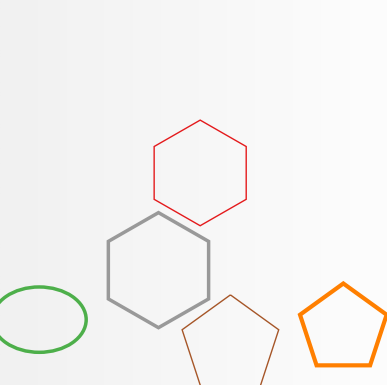[{"shape": "hexagon", "thickness": 1, "radius": 0.69, "center": [0.517, 0.551]}, {"shape": "oval", "thickness": 2.5, "radius": 0.61, "center": [0.101, 0.17]}, {"shape": "pentagon", "thickness": 3, "radius": 0.59, "center": [0.886, 0.146]}, {"shape": "pentagon", "thickness": 1, "radius": 0.66, "center": [0.595, 0.103]}, {"shape": "hexagon", "thickness": 2.5, "radius": 0.75, "center": [0.409, 0.298]}]